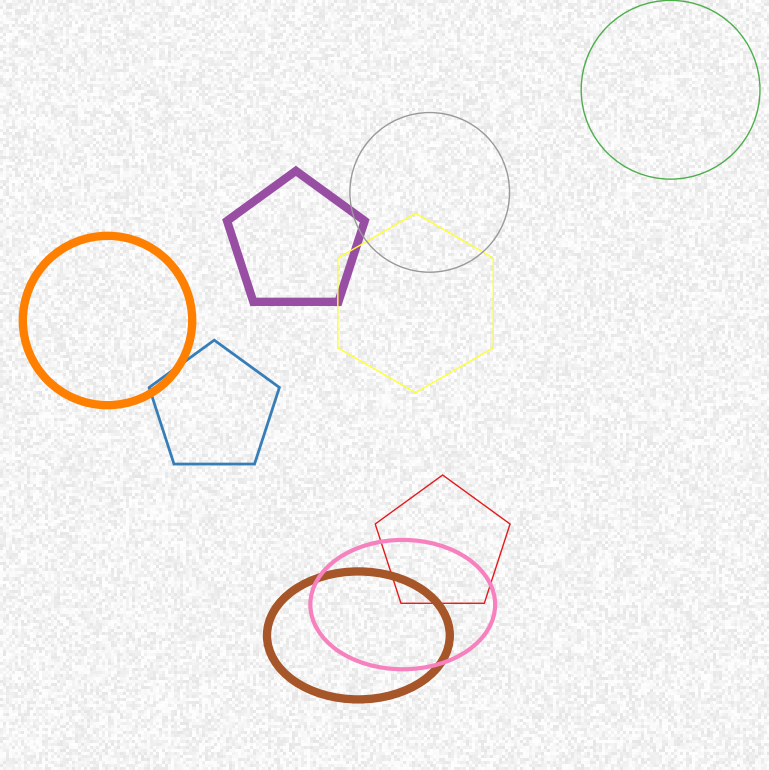[{"shape": "pentagon", "thickness": 0.5, "radius": 0.46, "center": [0.575, 0.291]}, {"shape": "pentagon", "thickness": 1, "radius": 0.44, "center": [0.278, 0.469]}, {"shape": "circle", "thickness": 0.5, "radius": 0.58, "center": [0.871, 0.883]}, {"shape": "pentagon", "thickness": 3, "radius": 0.47, "center": [0.384, 0.684]}, {"shape": "circle", "thickness": 3, "radius": 0.55, "center": [0.14, 0.584]}, {"shape": "hexagon", "thickness": 0.5, "radius": 0.58, "center": [0.54, 0.607]}, {"shape": "oval", "thickness": 3, "radius": 0.59, "center": [0.465, 0.175]}, {"shape": "oval", "thickness": 1.5, "radius": 0.6, "center": [0.523, 0.215]}, {"shape": "circle", "thickness": 0.5, "radius": 0.52, "center": [0.558, 0.75]}]